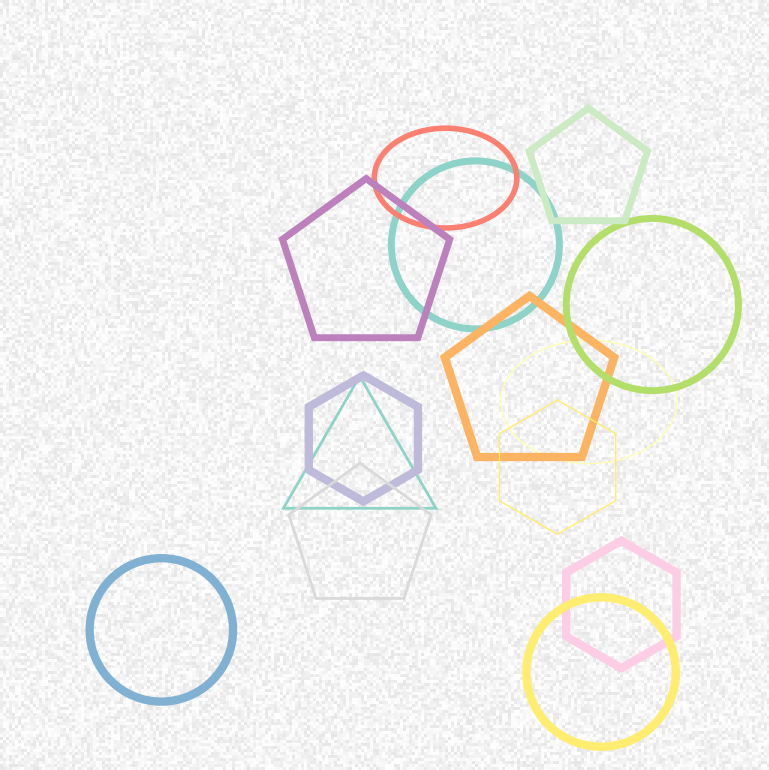[{"shape": "triangle", "thickness": 1, "radius": 0.57, "center": [0.467, 0.397]}, {"shape": "circle", "thickness": 2.5, "radius": 0.55, "center": [0.617, 0.682]}, {"shape": "oval", "thickness": 0.5, "radius": 0.57, "center": [0.765, 0.478]}, {"shape": "hexagon", "thickness": 3, "radius": 0.41, "center": [0.472, 0.431]}, {"shape": "oval", "thickness": 2, "radius": 0.46, "center": [0.579, 0.769]}, {"shape": "circle", "thickness": 3, "radius": 0.47, "center": [0.21, 0.182]}, {"shape": "pentagon", "thickness": 3, "radius": 0.58, "center": [0.688, 0.5]}, {"shape": "circle", "thickness": 2.5, "radius": 0.56, "center": [0.847, 0.604]}, {"shape": "hexagon", "thickness": 3, "radius": 0.41, "center": [0.807, 0.215]}, {"shape": "pentagon", "thickness": 1, "radius": 0.49, "center": [0.467, 0.301]}, {"shape": "pentagon", "thickness": 2.5, "radius": 0.57, "center": [0.475, 0.654]}, {"shape": "pentagon", "thickness": 2.5, "radius": 0.4, "center": [0.764, 0.779]}, {"shape": "hexagon", "thickness": 0.5, "radius": 0.44, "center": [0.724, 0.393]}, {"shape": "circle", "thickness": 3, "radius": 0.49, "center": [0.781, 0.127]}]